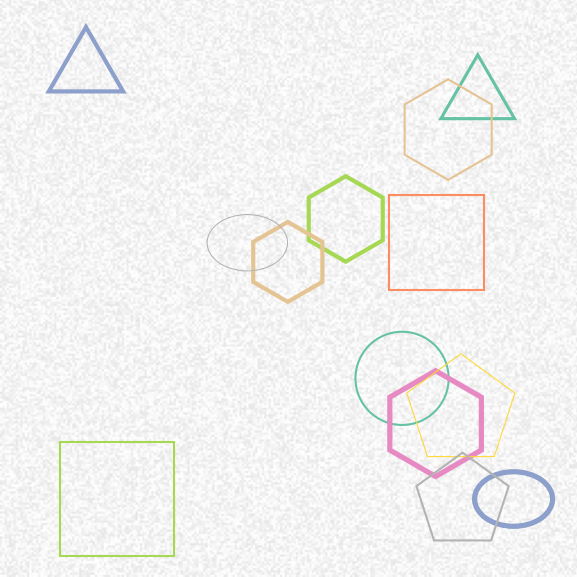[{"shape": "circle", "thickness": 1, "radius": 0.4, "center": [0.696, 0.344]}, {"shape": "triangle", "thickness": 1.5, "radius": 0.37, "center": [0.827, 0.83]}, {"shape": "square", "thickness": 1, "radius": 0.41, "center": [0.756, 0.579]}, {"shape": "triangle", "thickness": 2, "radius": 0.37, "center": [0.149, 0.878]}, {"shape": "oval", "thickness": 2.5, "radius": 0.34, "center": [0.889, 0.135]}, {"shape": "hexagon", "thickness": 2.5, "radius": 0.46, "center": [0.754, 0.266]}, {"shape": "square", "thickness": 1, "radius": 0.49, "center": [0.202, 0.135]}, {"shape": "hexagon", "thickness": 2, "radius": 0.37, "center": [0.599, 0.62]}, {"shape": "pentagon", "thickness": 0.5, "radius": 0.49, "center": [0.798, 0.288]}, {"shape": "hexagon", "thickness": 1, "radius": 0.44, "center": [0.776, 0.775]}, {"shape": "hexagon", "thickness": 2, "radius": 0.35, "center": [0.498, 0.546]}, {"shape": "oval", "thickness": 0.5, "radius": 0.35, "center": [0.428, 0.579]}, {"shape": "pentagon", "thickness": 1, "radius": 0.42, "center": [0.801, 0.131]}]